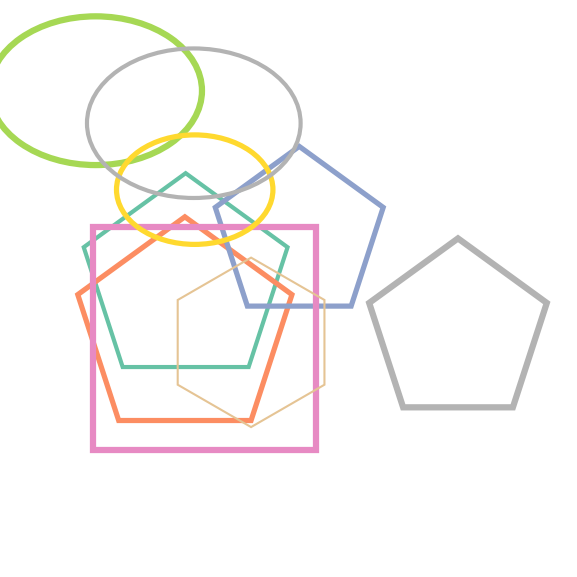[{"shape": "pentagon", "thickness": 2, "radius": 0.93, "center": [0.321, 0.514]}, {"shape": "pentagon", "thickness": 2.5, "radius": 0.97, "center": [0.32, 0.429]}, {"shape": "pentagon", "thickness": 2.5, "radius": 0.76, "center": [0.518, 0.593]}, {"shape": "square", "thickness": 3, "radius": 0.97, "center": [0.355, 0.413]}, {"shape": "oval", "thickness": 3, "radius": 0.92, "center": [0.166, 0.842]}, {"shape": "oval", "thickness": 2.5, "radius": 0.68, "center": [0.337, 0.671]}, {"shape": "hexagon", "thickness": 1, "radius": 0.73, "center": [0.435, 0.406]}, {"shape": "oval", "thickness": 2, "radius": 0.92, "center": [0.336, 0.786]}, {"shape": "pentagon", "thickness": 3, "radius": 0.81, "center": [0.793, 0.425]}]